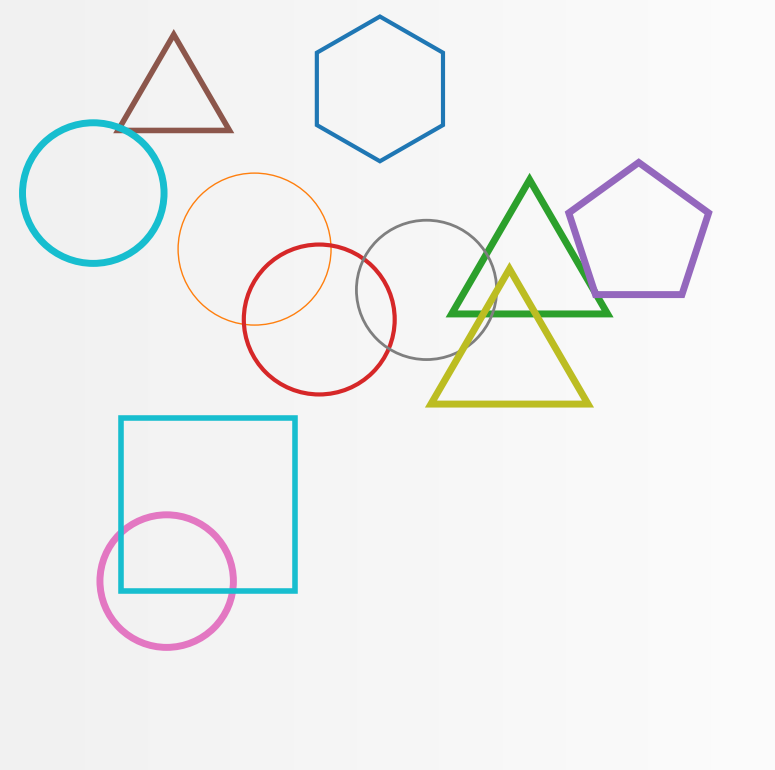[{"shape": "hexagon", "thickness": 1.5, "radius": 0.47, "center": [0.49, 0.885]}, {"shape": "circle", "thickness": 0.5, "radius": 0.49, "center": [0.328, 0.677]}, {"shape": "triangle", "thickness": 2.5, "radius": 0.58, "center": [0.683, 0.65]}, {"shape": "circle", "thickness": 1.5, "radius": 0.49, "center": [0.412, 0.585]}, {"shape": "pentagon", "thickness": 2.5, "radius": 0.47, "center": [0.824, 0.694]}, {"shape": "triangle", "thickness": 2, "radius": 0.42, "center": [0.224, 0.872]}, {"shape": "circle", "thickness": 2.5, "radius": 0.43, "center": [0.215, 0.245]}, {"shape": "circle", "thickness": 1, "radius": 0.45, "center": [0.55, 0.624]}, {"shape": "triangle", "thickness": 2.5, "radius": 0.59, "center": [0.657, 0.534]}, {"shape": "circle", "thickness": 2.5, "radius": 0.46, "center": [0.12, 0.749]}, {"shape": "square", "thickness": 2, "radius": 0.56, "center": [0.269, 0.345]}]